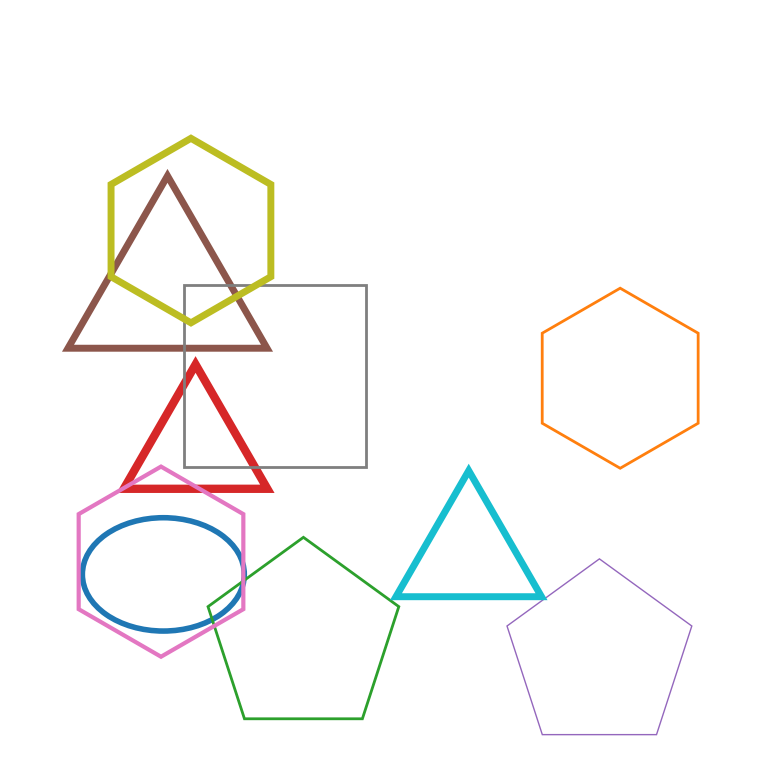[{"shape": "oval", "thickness": 2, "radius": 0.53, "center": [0.212, 0.254]}, {"shape": "hexagon", "thickness": 1, "radius": 0.58, "center": [0.805, 0.509]}, {"shape": "pentagon", "thickness": 1, "radius": 0.65, "center": [0.394, 0.172]}, {"shape": "triangle", "thickness": 3, "radius": 0.54, "center": [0.254, 0.419]}, {"shape": "pentagon", "thickness": 0.5, "radius": 0.63, "center": [0.778, 0.148]}, {"shape": "triangle", "thickness": 2.5, "radius": 0.75, "center": [0.218, 0.622]}, {"shape": "hexagon", "thickness": 1.5, "radius": 0.62, "center": [0.209, 0.271]}, {"shape": "square", "thickness": 1, "radius": 0.59, "center": [0.357, 0.512]}, {"shape": "hexagon", "thickness": 2.5, "radius": 0.6, "center": [0.248, 0.701]}, {"shape": "triangle", "thickness": 2.5, "radius": 0.55, "center": [0.609, 0.28]}]